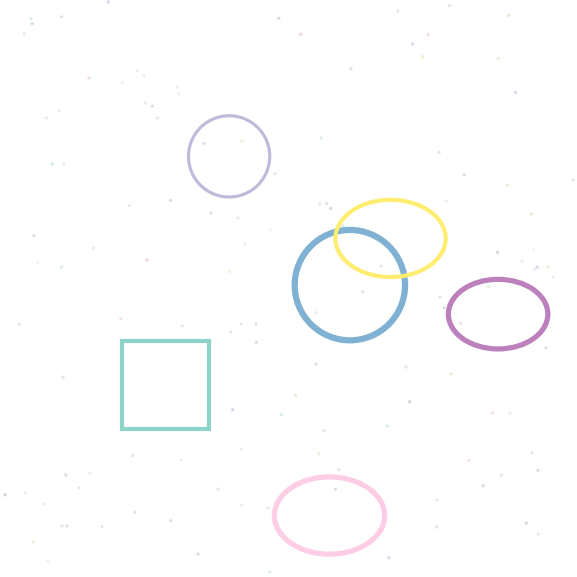[{"shape": "square", "thickness": 2, "radius": 0.38, "center": [0.286, 0.333]}, {"shape": "circle", "thickness": 1.5, "radius": 0.35, "center": [0.397, 0.728]}, {"shape": "circle", "thickness": 3, "radius": 0.48, "center": [0.606, 0.505]}, {"shape": "oval", "thickness": 2.5, "radius": 0.48, "center": [0.571, 0.106]}, {"shape": "oval", "thickness": 2.5, "radius": 0.43, "center": [0.863, 0.455]}, {"shape": "oval", "thickness": 2, "radius": 0.48, "center": [0.676, 0.586]}]